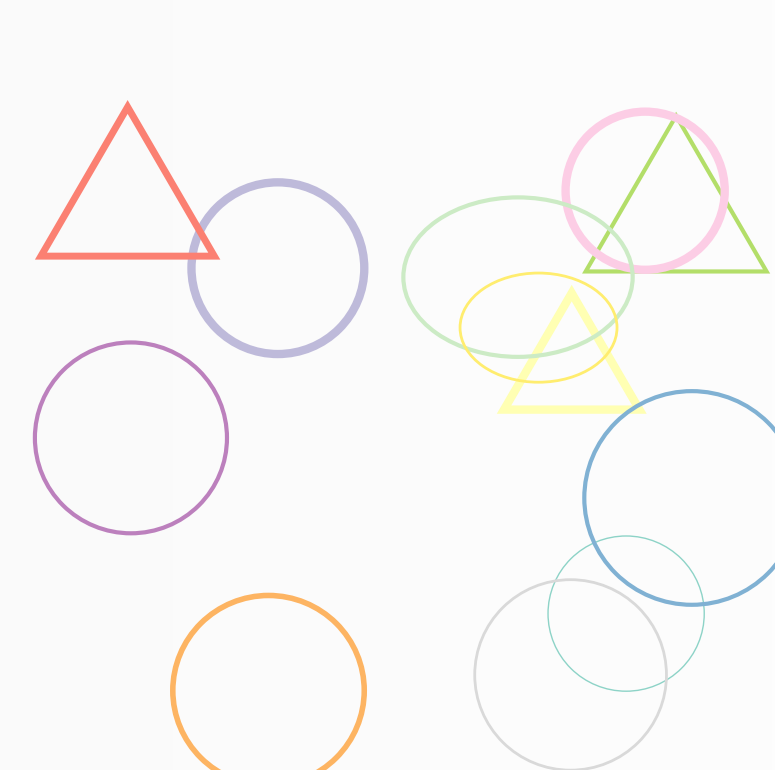[{"shape": "circle", "thickness": 0.5, "radius": 0.5, "center": [0.808, 0.203]}, {"shape": "triangle", "thickness": 3, "radius": 0.5, "center": [0.738, 0.518]}, {"shape": "circle", "thickness": 3, "radius": 0.56, "center": [0.359, 0.652]}, {"shape": "triangle", "thickness": 2.5, "radius": 0.65, "center": [0.165, 0.732]}, {"shape": "circle", "thickness": 1.5, "radius": 0.69, "center": [0.893, 0.353]}, {"shape": "circle", "thickness": 2, "radius": 0.62, "center": [0.346, 0.103]}, {"shape": "triangle", "thickness": 1.5, "radius": 0.67, "center": [0.872, 0.715]}, {"shape": "circle", "thickness": 3, "radius": 0.51, "center": [0.832, 0.752]}, {"shape": "circle", "thickness": 1, "radius": 0.62, "center": [0.736, 0.123]}, {"shape": "circle", "thickness": 1.5, "radius": 0.62, "center": [0.169, 0.431]}, {"shape": "oval", "thickness": 1.5, "radius": 0.74, "center": [0.668, 0.64]}, {"shape": "oval", "thickness": 1, "radius": 0.51, "center": [0.695, 0.575]}]